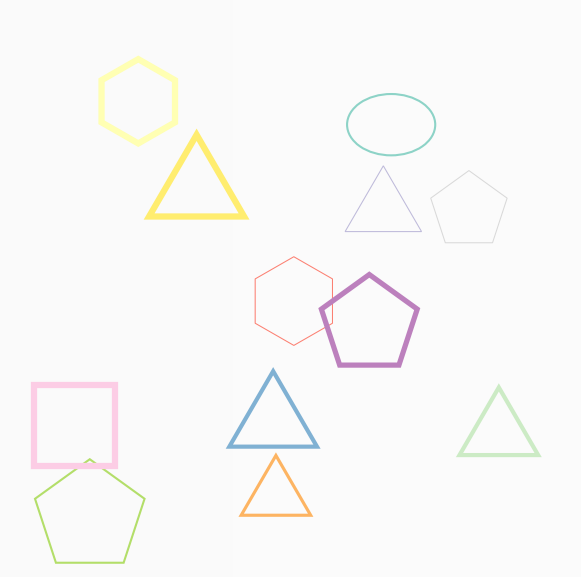[{"shape": "oval", "thickness": 1, "radius": 0.38, "center": [0.673, 0.783]}, {"shape": "hexagon", "thickness": 3, "radius": 0.36, "center": [0.238, 0.824]}, {"shape": "triangle", "thickness": 0.5, "radius": 0.38, "center": [0.659, 0.636]}, {"shape": "hexagon", "thickness": 0.5, "radius": 0.38, "center": [0.506, 0.478]}, {"shape": "triangle", "thickness": 2, "radius": 0.44, "center": [0.47, 0.269]}, {"shape": "triangle", "thickness": 1.5, "radius": 0.35, "center": [0.475, 0.141]}, {"shape": "pentagon", "thickness": 1, "radius": 0.5, "center": [0.154, 0.105]}, {"shape": "square", "thickness": 3, "radius": 0.35, "center": [0.128, 0.263]}, {"shape": "pentagon", "thickness": 0.5, "radius": 0.35, "center": [0.807, 0.635]}, {"shape": "pentagon", "thickness": 2.5, "radius": 0.43, "center": [0.635, 0.437]}, {"shape": "triangle", "thickness": 2, "radius": 0.39, "center": [0.858, 0.25]}, {"shape": "triangle", "thickness": 3, "radius": 0.47, "center": [0.338, 0.671]}]